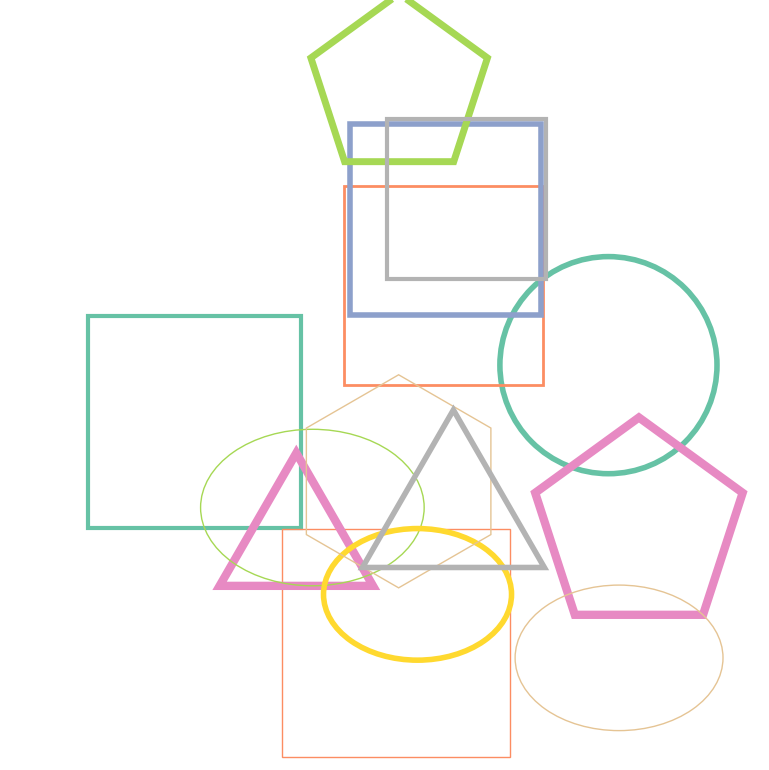[{"shape": "square", "thickness": 1.5, "radius": 0.69, "center": [0.253, 0.452]}, {"shape": "circle", "thickness": 2, "radius": 0.7, "center": [0.79, 0.526]}, {"shape": "square", "thickness": 1, "radius": 0.65, "center": [0.576, 0.629]}, {"shape": "square", "thickness": 0.5, "radius": 0.74, "center": [0.515, 0.165]}, {"shape": "square", "thickness": 2, "radius": 0.62, "center": [0.578, 0.715]}, {"shape": "triangle", "thickness": 3, "radius": 0.58, "center": [0.385, 0.297]}, {"shape": "pentagon", "thickness": 3, "radius": 0.71, "center": [0.83, 0.316]}, {"shape": "oval", "thickness": 0.5, "radius": 0.73, "center": [0.406, 0.341]}, {"shape": "pentagon", "thickness": 2.5, "radius": 0.6, "center": [0.518, 0.888]}, {"shape": "oval", "thickness": 2, "radius": 0.61, "center": [0.542, 0.228]}, {"shape": "hexagon", "thickness": 0.5, "radius": 0.69, "center": [0.518, 0.375]}, {"shape": "oval", "thickness": 0.5, "radius": 0.67, "center": [0.804, 0.146]}, {"shape": "triangle", "thickness": 2, "radius": 0.68, "center": [0.589, 0.331]}, {"shape": "square", "thickness": 1.5, "radius": 0.52, "center": [0.606, 0.742]}]